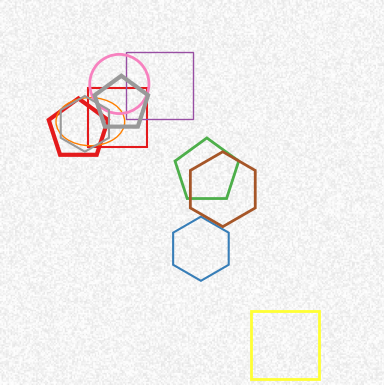[{"shape": "square", "thickness": 1.5, "radius": 0.38, "center": [0.306, 0.696]}, {"shape": "pentagon", "thickness": 3, "radius": 0.4, "center": [0.204, 0.663]}, {"shape": "hexagon", "thickness": 1.5, "radius": 0.42, "center": [0.522, 0.354]}, {"shape": "pentagon", "thickness": 2, "radius": 0.43, "center": [0.537, 0.555]}, {"shape": "square", "thickness": 1, "radius": 0.43, "center": [0.415, 0.777]}, {"shape": "oval", "thickness": 1, "radius": 0.45, "center": [0.235, 0.684]}, {"shape": "square", "thickness": 2, "radius": 0.44, "center": [0.74, 0.104]}, {"shape": "hexagon", "thickness": 2, "radius": 0.49, "center": [0.579, 0.509]}, {"shape": "circle", "thickness": 2, "radius": 0.38, "center": [0.31, 0.782]}, {"shape": "pentagon", "thickness": 3, "radius": 0.36, "center": [0.315, 0.73]}, {"shape": "hexagon", "thickness": 1.5, "radius": 0.36, "center": [0.22, 0.678]}]